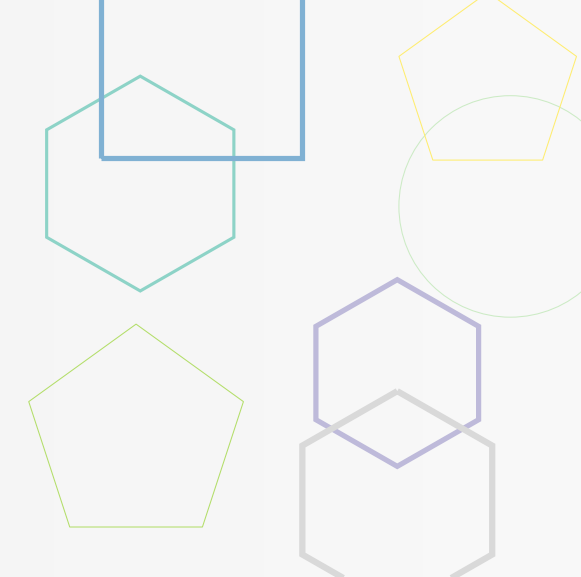[{"shape": "hexagon", "thickness": 1.5, "radius": 0.93, "center": [0.241, 0.681]}, {"shape": "hexagon", "thickness": 2.5, "radius": 0.81, "center": [0.683, 0.353]}, {"shape": "square", "thickness": 2.5, "radius": 0.86, "center": [0.346, 0.899]}, {"shape": "pentagon", "thickness": 0.5, "radius": 0.97, "center": [0.234, 0.244]}, {"shape": "hexagon", "thickness": 3, "radius": 0.94, "center": [0.683, 0.133]}, {"shape": "circle", "thickness": 0.5, "radius": 0.96, "center": [0.878, 0.642]}, {"shape": "pentagon", "thickness": 0.5, "radius": 0.8, "center": [0.839, 0.852]}]